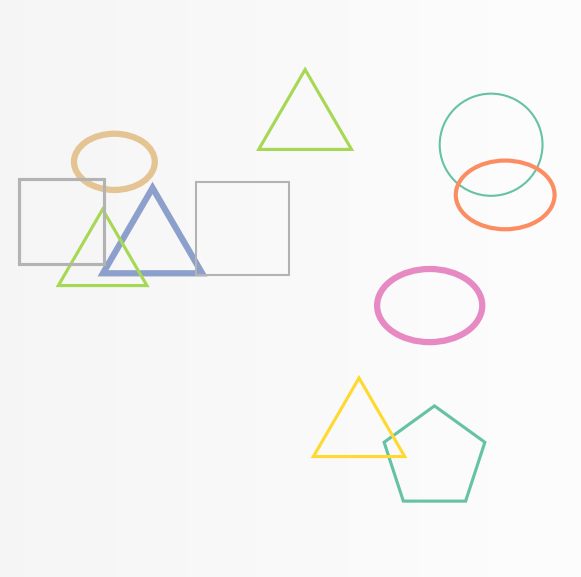[{"shape": "circle", "thickness": 1, "radius": 0.44, "center": [0.845, 0.749]}, {"shape": "pentagon", "thickness": 1.5, "radius": 0.46, "center": [0.747, 0.205]}, {"shape": "oval", "thickness": 2, "radius": 0.42, "center": [0.869, 0.662]}, {"shape": "triangle", "thickness": 3, "radius": 0.49, "center": [0.262, 0.575]}, {"shape": "oval", "thickness": 3, "radius": 0.45, "center": [0.739, 0.47]}, {"shape": "triangle", "thickness": 1.5, "radius": 0.46, "center": [0.525, 0.786]}, {"shape": "triangle", "thickness": 1.5, "radius": 0.44, "center": [0.177, 0.549]}, {"shape": "triangle", "thickness": 1.5, "radius": 0.45, "center": [0.618, 0.254]}, {"shape": "oval", "thickness": 3, "radius": 0.35, "center": [0.197, 0.719]}, {"shape": "square", "thickness": 1, "radius": 0.4, "center": [0.417, 0.603]}, {"shape": "square", "thickness": 1.5, "radius": 0.37, "center": [0.106, 0.616]}]